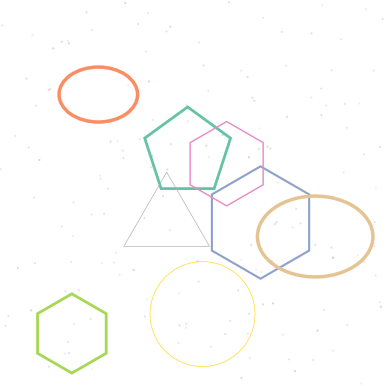[{"shape": "pentagon", "thickness": 2, "radius": 0.59, "center": [0.487, 0.605]}, {"shape": "oval", "thickness": 2.5, "radius": 0.51, "center": [0.255, 0.754]}, {"shape": "hexagon", "thickness": 1.5, "radius": 0.73, "center": [0.677, 0.422]}, {"shape": "hexagon", "thickness": 1, "radius": 0.55, "center": [0.589, 0.575]}, {"shape": "hexagon", "thickness": 2, "radius": 0.51, "center": [0.187, 0.134]}, {"shape": "circle", "thickness": 0.5, "radius": 0.68, "center": [0.526, 0.184]}, {"shape": "oval", "thickness": 2.5, "radius": 0.75, "center": [0.819, 0.386]}, {"shape": "triangle", "thickness": 0.5, "radius": 0.64, "center": [0.433, 0.424]}]